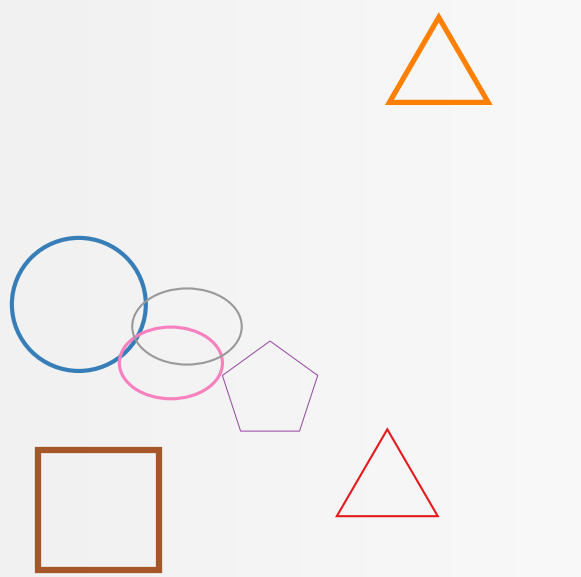[{"shape": "triangle", "thickness": 1, "radius": 0.5, "center": [0.666, 0.155]}, {"shape": "circle", "thickness": 2, "radius": 0.58, "center": [0.136, 0.472]}, {"shape": "pentagon", "thickness": 0.5, "radius": 0.43, "center": [0.465, 0.322]}, {"shape": "triangle", "thickness": 2.5, "radius": 0.49, "center": [0.755, 0.871]}, {"shape": "square", "thickness": 3, "radius": 0.52, "center": [0.17, 0.116]}, {"shape": "oval", "thickness": 1.5, "radius": 0.44, "center": [0.294, 0.371]}, {"shape": "oval", "thickness": 1, "radius": 0.47, "center": [0.322, 0.434]}]